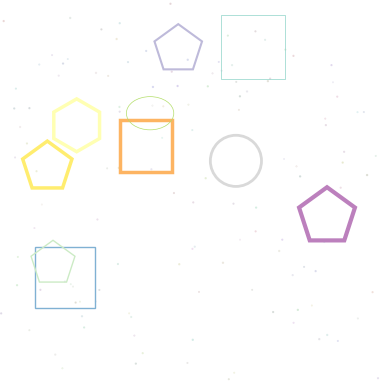[{"shape": "square", "thickness": 0.5, "radius": 0.41, "center": [0.657, 0.878]}, {"shape": "hexagon", "thickness": 2.5, "radius": 0.34, "center": [0.199, 0.675]}, {"shape": "pentagon", "thickness": 1.5, "radius": 0.32, "center": [0.463, 0.872]}, {"shape": "square", "thickness": 1, "radius": 0.39, "center": [0.168, 0.279]}, {"shape": "square", "thickness": 2.5, "radius": 0.34, "center": [0.379, 0.622]}, {"shape": "oval", "thickness": 0.5, "radius": 0.31, "center": [0.39, 0.706]}, {"shape": "circle", "thickness": 2, "radius": 0.33, "center": [0.613, 0.582]}, {"shape": "pentagon", "thickness": 3, "radius": 0.38, "center": [0.849, 0.437]}, {"shape": "pentagon", "thickness": 1, "radius": 0.3, "center": [0.138, 0.316]}, {"shape": "pentagon", "thickness": 2.5, "radius": 0.34, "center": [0.123, 0.566]}]